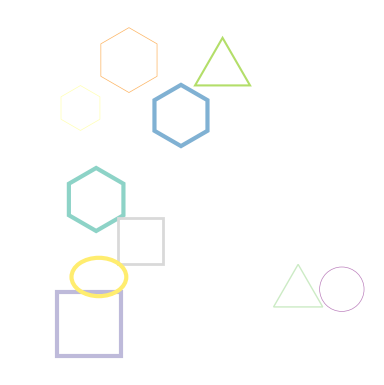[{"shape": "hexagon", "thickness": 3, "radius": 0.41, "center": [0.25, 0.482]}, {"shape": "hexagon", "thickness": 0.5, "radius": 0.29, "center": [0.209, 0.719]}, {"shape": "square", "thickness": 3, "radius": 0.42, "center": [0.231, 0.159]}, {"shape": "hexagon", "thickness": 3, "radius": 0.4, "center": [0.47, 0.7]}, {"shape": "hexagon", "thickness": 0.5, "radius": 0.42, "center": [0.335, 0.844]}, {"shape": "triangle", "thickness": 1.5, "radius": 0.41, "center": [0.578, 0.819]}, {"shape": "square", "thickness": 2, "radius": 0.3, "center": [0.365, 0.375]}, {"shape": "circle", "thickness": 0.5, "radius": 0.29, "center": [0.888, 0.249]}, {"shape": "triangle", "thickness": 1, "radius": 0.37, "center": [0.774, 0.24]}, {"shape": "oval", "thickness": 3, "radius": 0.36, "center": [0.257, 0.281]}]